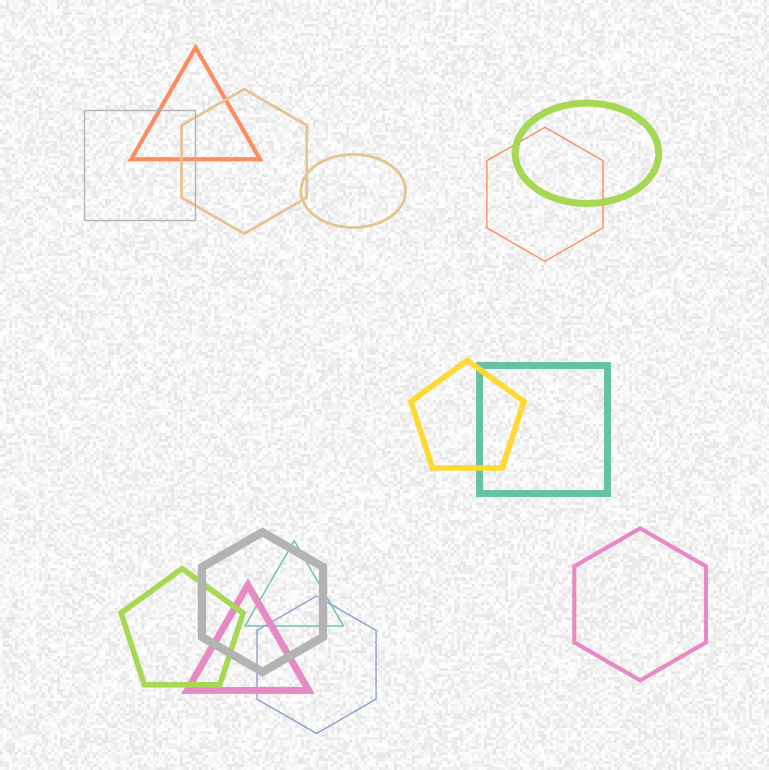[{"shape": "square", "thickness": 2.5, "radius": 0.41, "center": [0.705, 0.442]}, {"shape": "triangle", "thickness": 0.5, "radius": 0.37, "center": [0.382, 0.224]}, {"shape": "hexagon", "thickness": 0.5, "radius": 0.44, "center": [0.708, 0.748]}, {"shape": "triangle", "thickness": 1.5, "radius": 0.48, "center": [0.254, 0.842]}, {"shape": "hexagon", "thickness": 0.5, "radius": 0.45, "center": [0.411, 0.137]}, {"shape": "triangle", "thickness": 2.5, "radius": 0.46, "center": [0.322, 0.149]}, {"shape": "hexagon", "thickness": 1.5, "radius": 0.49, "center": [0.831, 0.215]}, {"shape": "pentagon", "thickness": 2, "radius": 0.42, "center": [0.236, 0.178]}, {"shape": "oval", "thickness": 2.5, "radius": 0.47, "center": [0.762, 0.801]}, {"shape": "pentagon", "thickness": 2, "radius": 0.39, "center": [0.607, 0.455]}, {"shape": "oval", "thickness": 1, "radius": 0.34, "center": [0.459, 0.752]}, {"shape": "hexagon", "thickness": 1, "radius": 0.47, "center": [0.317, 0.79]}, {"shape": "hexagon", "thickness": 3, "radius": 0.45, "center": [0.341, 0.218]}, {"shape": "square", "thickness": 0.5, "radius": 0.36, "center": [0.181, 0.786]}]